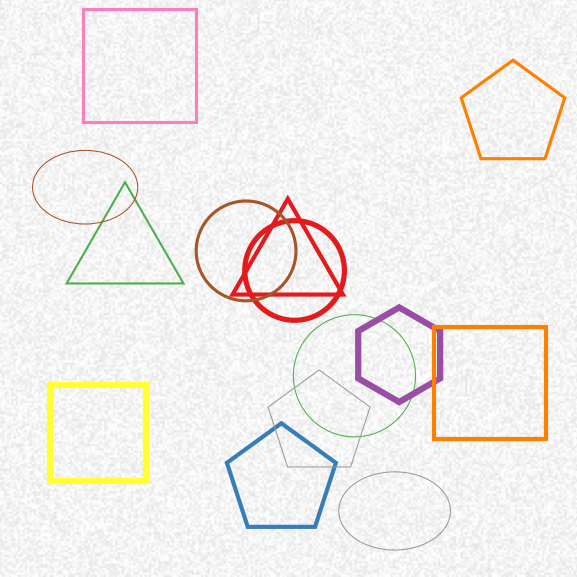[{"shape": "circle", "thickness": 2.5, "radius": 0.43, "center": [0.51, 0.531]}, {"shape": "triangle", "thickness": 2, "radius": 0.55, "center": [0.498, 0.544]}, {"shape": "pentagon", "thickness": 2, "radius": 0.5, "center": [0.487, 0.167]}, {"shape": "circle", "thickness": 0.5, "radius": 0.53, "center": [0.614, 0.348]}, {"shape": "triangle", "thickness": 1, "radius": 0.58, "center": [0.217, 0.567]}, {"shape": "hexagon", "thickness": 3, "radius": 0.41, "center": [0.691, 0.385]}, {"shape": "square", "thickness": 2, "radius": 0.48, "center": [0.848, 0.336]}, {"shape": "pentagon", "thickness": 1.5, "radius": 0.47, "center": [0.888, 0.801]}, {"shape": "square", "thickness": 3, "radius": 0.42, "center": [0.169, 0.25]}, {"shape": "circle", "thickness": 1.5, "radius": 0.43, "center": [0.426, 0.565]}, {"shape": "oval", "thickness": 0.5, "radius": 0.46, "center": [0.147, 0.675]}, {"shape": "square", "thickness": 1.5, "radius": 0.49, "center": [0.242, 0.886]}, {"shape": "pentagon", "thickness": 0.5, "radius": 0.46, "center": [0.553, 0.266]}, {"shape": "oval", "thickness": 0.5, "radius": 0.48, "center": [0.683, 0.114]}]